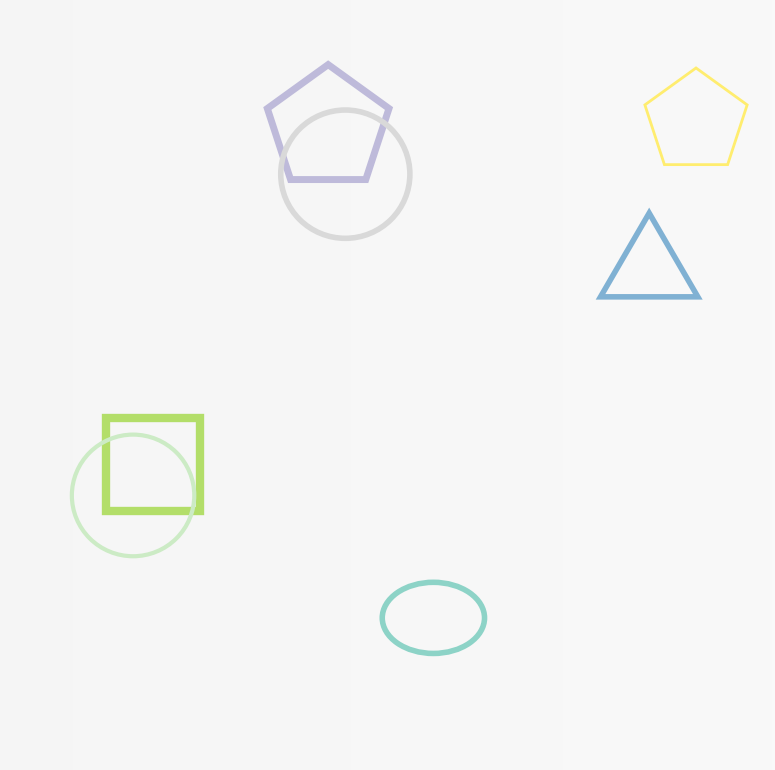[{"shape": "oval", "thickness": 2, "radius": 0.33, "center": [0.559, 0.198]}, {"shape": "pentagon", "thickness": 2.5, "radius": 0.41, "center": [0.423, 0.834]}, {"shape": "triangle", "thickness": 2, "radius": 0.36, "center": [0.838, 0.651]}, {"shape": "square", "thickness": 3, "radius": 0.3, "center": [0.197, 0.397]}, {"shape": "circle", "thickness": 2, "radius": 0.42, "center": [0.446, 0.774]}, {"shape": "circle", "thickness": 1.5, "radius": 0.39, "center": [0.172, 0.357]}, {"shape": "pentagon", "thickness": 1, "radius": 0.35, "center": [0.898, 0.842]}]